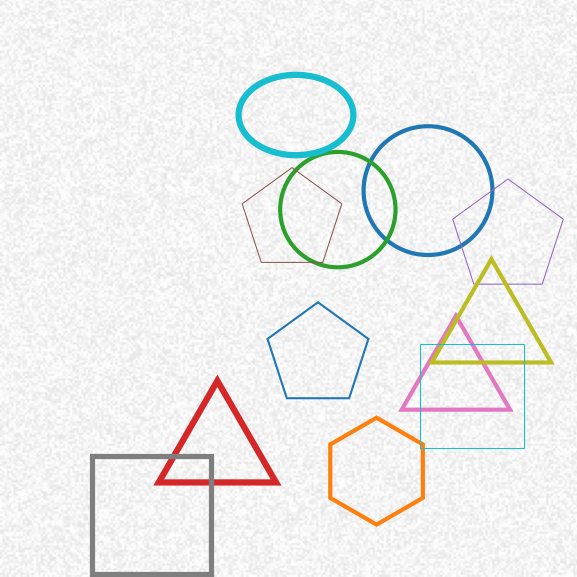[{"shape": "circle", "thickness": 2, "radius": 0.56, "center": [0.741, 0.669]}, {"shape": "pentagon", "thickness": 1, "radius": 0.46, "center": [0.551, 0.384]}, {"shape": "hexagon", "thickness": 2, "radius": 0.46, "center": [0.652, 0.183]}, {"shape": "circle", "thickness": 2, "radius": 0.5, "center": [0.585, 0.636]}, {"shape": "triangle", "thickness": 3, "radius": 0.59, "center": [0.376, 0.222]}, {"shape": "pentagon", "thickness": 0.5, "radius": 0.5, "center": [0.88, 0.589]}, {"shape": "pentagon", "thickness": 0.5, "radius": 0.45, "center": [0.506, 0.618]}, {"shape": "triangle", "thickness": 2, "radius": 0.54, "center": [0.789, 0.344]}, {"shape": "square", "thickness": 2.5, "radius": 0.51, "center": [0.262, 0.108]}, {"shape": "triangle", "thickness": 2, "radius": 0.6, "center": [0.851, 0.431]}, {"shape": "square", "thickness": 0.5, "radius": 0.45, "center": [0.817, 0.313]}, {"shape": "oval", "thickness": 3, "radius": 0.5, "center": [0.513, 0.8]}]